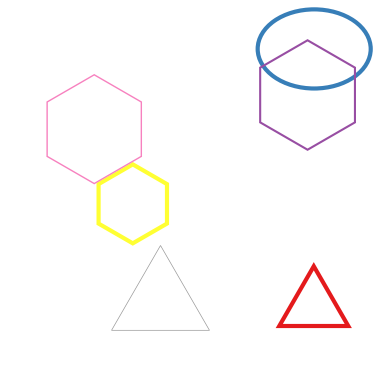[{"shape": "triangle", "thickness": 3, "radius": 0.52, "center": [0.815, 0.205]}, {"shape": "oval", "thickness": 3, "radius": 0.73, "center": [0.816, 0.873]}, {"shape": "hexagon", "thickness": 1.5, "radius": 0.71, "center": [0.799, 0.753]}, {"shape": "hexagon", "thickness": 3, "radius": 0.51, "center": [0.345, 0.471]}, {"shape": "hexagon", "thickness": 1, "radius": 0.71, "center": [0.245, 0.664]}, {"shape": "triangle", "thickness": 0.5, "radius": 0.73, "center": [0.417, 0.215]}]